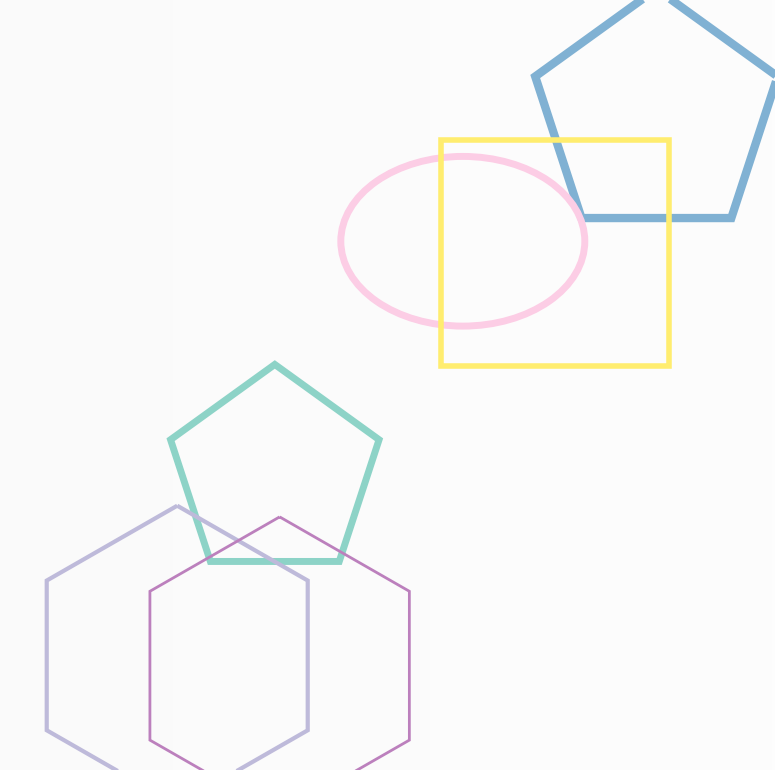[{"shape": "pentagon", "thickness": 2.5, "radius": 0.71, "center": [0.355, 0.385]}, {"shape": "hexagon", "thickness": 1.5, "radius": 0.97, "center": [0.229, 0.149]}, {"shape": "pentagon", "thickness": 3, "radius": 0.82, "center": [0.847, 0.85]}, {"shape": "oval", "thickness": 2.5, "radius": 0.79, "center": [0.597, 0.687]}, {"shape": "hexagon", "thickness": 1, "radius": 0.97, "center": [0.361, 0.135]}, {"shape": "square", "thickness": 2, "radius": 0.73, "center": [0.716, 0.671]}]